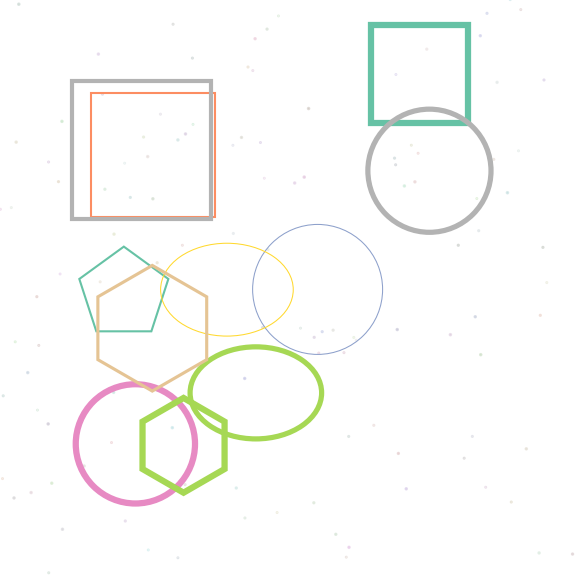[{"shape": "pentagon", "thickness": 1, "radius": 0.41, "center": [0.214, 0.491]}, {"shape": "square", "thickness": 3, "radius": 0.42, "center": [0.726, 0.871]}, {"shape": "square", "thickness": 1, "radius": 0.53, "center": [0.265, 0.731]}, {"shape": "circle", "thickness": 0.5, "radius": 0.56, "center": [0.55, 0.498]}, {"shape": "circle", "thickness": 3, "radius": 0.52, "center": [0.234, 0.231]}, {"shape": "hexagon", "thickness": 3, "radius": 0.41, "center": [0.318, 0.228]}, {"shape": "oval", "thickness": 2.5, "radius": 0.57, "center": [0.443, 0.319]}, {"shape": "oval", "thickness": 0.5, "radius": 0.57, "center": [0.393, 0.498]}, {"shape": "hexagon", "thickness": 1.5, "radius": 0.54, "center": [0.264, 0.431]}, {"shape": "square", "thickness": 2, "radius": 0.6, "center": [0.245, 0.739]}, {"shape": "circle", "thickness": 2.5, "radius": 0.53, "center": [0.744, 0.703]}]